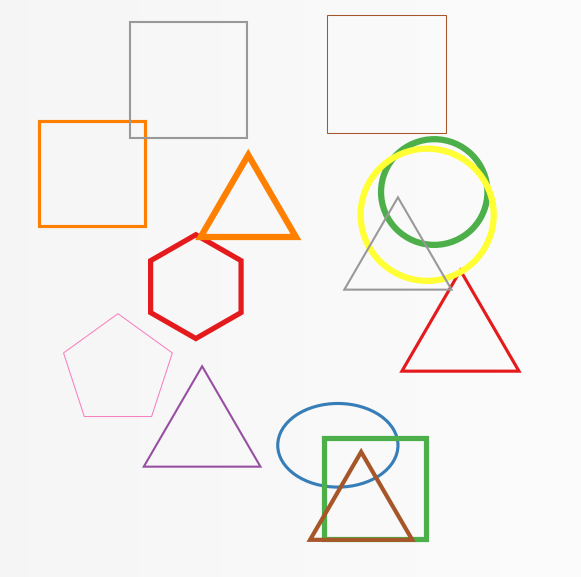[{"shape": "hexagon", "thickness": 2.5, "radius": 0.45, "center": [0.337, 0.503]}, {"shape": "triangle", "thickness": 1.5, "radius": 0.58, "center": [0.792, 0.415]}, {"shape": "oval", "thickness": 1.5, "radius": 0.52, "center": [0.581, 0.228]}, {"shape": "square", "thickness": 2.5, "radius": 0.44, "center": [0.645, 0.154]}, {"shape": "circle", "thickness": 3, "radius": 0.46, "center": [0.747, 0.667]}, {"shape": "triangle", "thickness": 1, "radius": 0.58, "center": [0.348, 0.249]}, {"shape": "square", "thickness": 1.5, "radius": 0.46, "center": [0.158, 0.698]}, {"shape": "triangle", "thickness": 3, "radius": 0.47, "center": [0.427, 0.636]}, {"shape": "circle", "thickness": 3, "radius": 0.57, "center": [0.735, 0.627]}, {"shape": "triangle", "thickness": 2, "radius": 0.51, "center": [0.621, 0.115]}, {"shape": "square", "thickness": 0.5, "radius": 0.51, "center": [0.665, 0.871]}, {"shape": "pentagon", "thickness": 0.5, "radius": 0.49, "center": [0.203, 0.358]}, {"shape": "triangle", "thickness": 1, "radius": 0.53, "center": [0.685, 0.551]}, {"shape": "square", "thickness": 1, "radius": 0.5, "center": [0.325, 0.861]}]